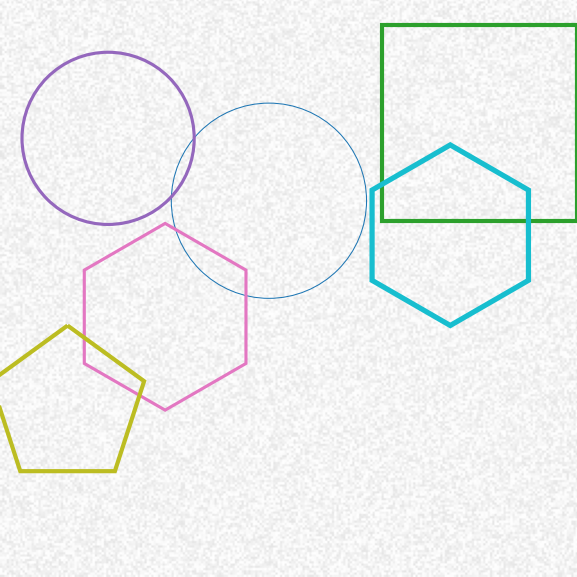[{"shape": "circle", "thickness": 0.5, "radius": 0.85, "center": [0.466, 0.652]}, {"shape": "square", "thickness": 2, "radius": 0.85, "center": [0.83, 0.786]}, {"shape": "circle", "thickness": 1.5, "radius": 0.75, "center": [0.187, 0.76]}, {"shape": "hexagon", "thickness": 1.5, "radius": 0.81, "center": [0.286, 0.451]}, {"shape": "pentagon", "thickness": 2, "radius": 0.7, "center": [0.117, 0.296]}, {"shape": "hexagon", "thickness": 2.5, "radius": 0.78, "center": [0.78, 0.592]}]